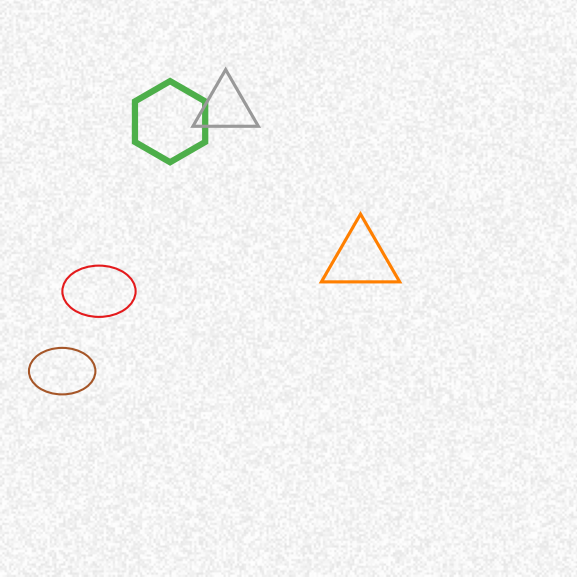[{"shape": "oval", "thickness": 1, "radius": 0.32, "center": [0.171, 0.495]}, {"shape": "hexagon", "thickness": 3, "radius": 0.35, "center": [0.295, 0.788]}, {"shape": "triangle", "thickness": 1.5, "radius": 0.39, "center": [0.624, 0.55]}, {"shape": "oval", "thickness": 1, "radius": 0.29, "center": [0.108, 0.356]}, {"shape": "triangle", "thickness": 1.5, "radius": 0.33, "center": [0.391, 0.813]}]